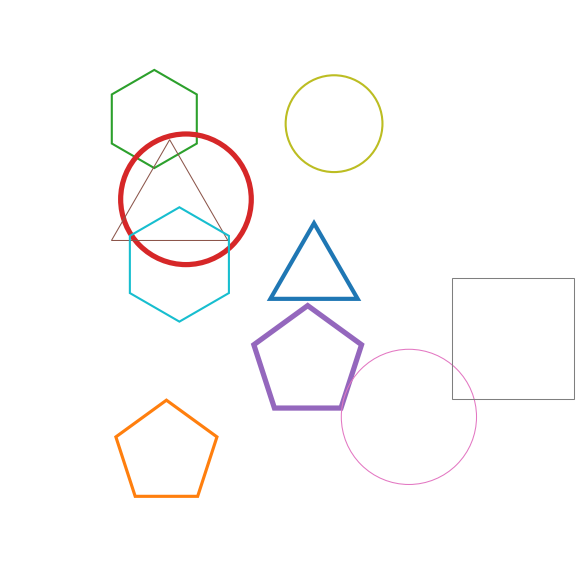[{"shape": "triangle", "thickness": 2, "radius": 0.44, "center": [0.544, 0.525]}, {"shape": "pentagon", "thickness": 1.5, "radius": 0.46, "center": [0.288, 0.214]}, {"shape": "hexagon", "thickness": 1, "radius": 0.42, "center": [0.267, 0.793]}, {"shape": "circle", "thickness": 2.5, "radius": 0.57, "center": [0.322, 0.654]}, {"shape": "pentagon", "thickness": 2.5, "radius": 0.49, "center": [0.533, 0.372]}, {"shape": "triangle", "thickness": 0.5, "radius": 0.58, "center": [0.294, 0.641]}, {"shape": "circle", "thickness": 0.5, "radius": 0.59, "center": [0.708, 0.277]}, {"shape": "square", "thickness": 0.5, "radius": 0.53, "center": [0.888, 0.413]}, {"shape": "circle", "thickness": 1, "radius": 0.42, "center": [0.578, 0.785]}, {"shape": "hexagon", "thickness": 1, "radius": 0.5, "center": [0.311, 0.541]}]